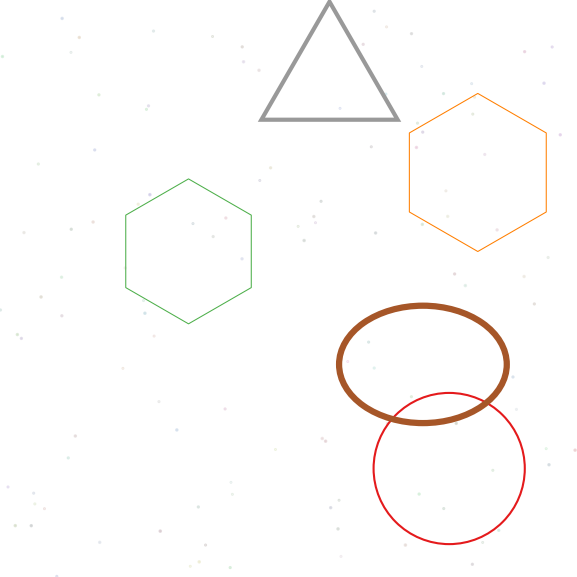[{"shape": "circle", "thickness": 1, "radius": 0.65, "center": [0.778, 0.188]}, {"shape": "hexagon", "thickness": 0.5, "radius": 0.63, "center": [0.326, 0.564]}, {"shape": "hexagon", "thickness": 0.5, "radius": 0.68, "center": [0.827, 0.7]}, {"shape": "oval", "thickness": 3, "radius": 0.73, "center": [0.732, 0.368]}, {"shape": "triangle", "thickness": 2, "radius": 0.68, "center": [0.571, 0.86]}]